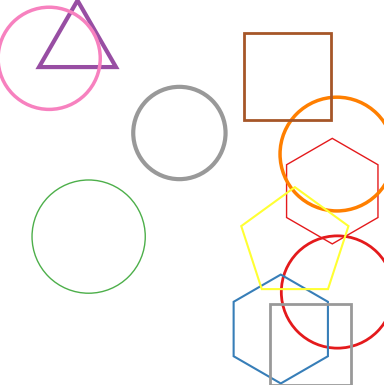[{"shape": "hexagon", "thickness": 1, "radius": 0.69, "center": [0.863, 0.504]}, {"shape": "circle", "thickness": 2, "radius": 0.73, "center": [0.876, 0.242]}, {"shape": "hexagon", "thickness": 1.5, "radius": 0.71, "center": [0.729, 0.145]}, {"shape": "circle", "thickness": 1, "radius": 0.74, "center": [0.23, 0.385]}, {"shape": "triangle", "thickness": 3, "radius": 0.58, "center": [0.201, 0.883]}, {"shape": "circle", "thickness": 2.5, "radius": 0.74, "center": [0.875, 0.6]}, {"shape": "pentagon", "thickness": 1.5, "radius": 0.73, "center": [0.766, 0.368]}, {"shape": "square", "thickness": 2, "radius": 0.57, "center": [0.747, 0.802]}, {"shape": "circle", "thickness": 2.5, "radius": 0.66, "center": [0.128, 0.849]}, {"shape": "square", "thickness": 2, "radius": 0.53, "center": [0.806, 0.106]}, {"shape": "circle", "thickness": 3, "radius": 0.6, "center": [0.466, 0.655]}]